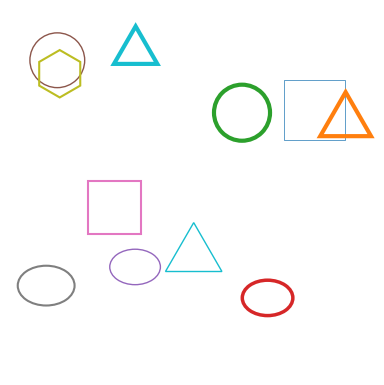[{"shape": "square", "thickness": 0.5, "radius": 0.39, "center": [0.817, 0.715]}, {"shape": "triangle", "thickness": 3, "radius": 0.38, "center": [0.898, 0.684]}, {"shape": "circle", "thickness": 3, "radius": 0.36, "center": [0.629, 0.707]}, {"shape": "oval", "thickness": 2.5, "radius": 0.33, "center": [0.695, 0.226]}, {"shape": "oval", "thickness": 1, "radius": 0.33, "center": [0.351, 0.307]}, {"shape": "circle", "thickness": 1, "radius": 0.36, "center": [0.149, 0.844]}, {"shape": "square", "thickness": 1.5, "radius": 0.35, "center": [0.297, 0.461]}, {"shape": "oval", "thickness": 1.5, "radius": 0.37, "center": [0.12, 0.258]}, {"shape": "hexagon", "thickness": 1.5, "radius": 0.31, "center": [0.155, 0.808]}, {"shape": "triangle", "thickness": 3, "radius": 0.33, "center": [0.352, 0.867]}, {"shape": "triangle", "thickness": 1, "radius": 0.42, "center": [0.503, 0.337]}]